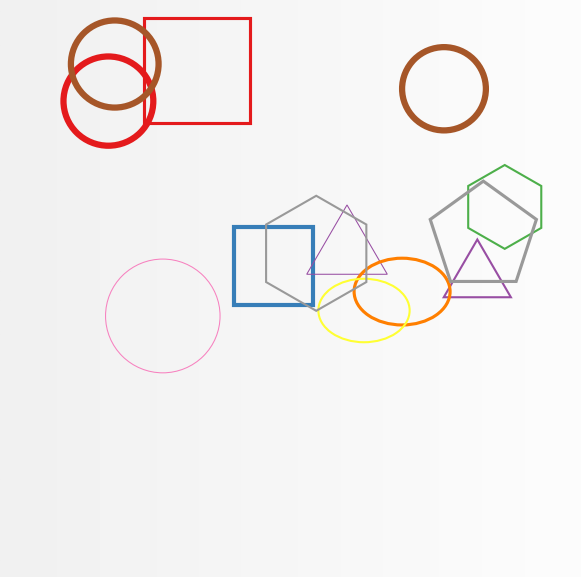[{"shape": "square", "thickness": 1.5, "radius": 0.45, "center": [0.339, 0.877]}, {"shape": "circle", "thickness": 3, "radius": 0.39, "center": [0.186, 0.824]}, {"shape": "square", "thickness": 2, "radius": 0.34, "center": [0.47, 0.539]}, {"shape": "hexagon", "thickness": 1, "radius": 0.36, "center": [0.868, 0.641]}, {"shape": "triangle", "thickness": 0.5, "radius": 0.4, "center": [0.597, 0.564]}, {"shape": "triangle", "thickness": 1, "radius": 0.33, "center": [0.821, 0.518]}, {"shape": "oval", "thickness": 1.5, "radius": 0.41, "center": [0.692, 0.494]}, {"shape": "oval", "thickness": 1, "radius": 0.39, "center": [0.626, 0.461]}, {"shape": "circle", "thickness": 3, "radius": 0.38, "center": [0.197, 0.888]}, {"shape": "circle", "thickness": 3, "radius": 0.36, "center": [0.764, 0.845]}, {"shape": "circle", "thickness": 0.5, "radius": 0.49, "center": [0.28, 0.452]}, {"shape": "hexagon", "thickness": 1, "radius": 0.5, "center": [0.544, 0.561]}, {"shape": "pentagon", "thickness": 1.5, "radius": 0.48, "center": [0.832, 0.589]}]